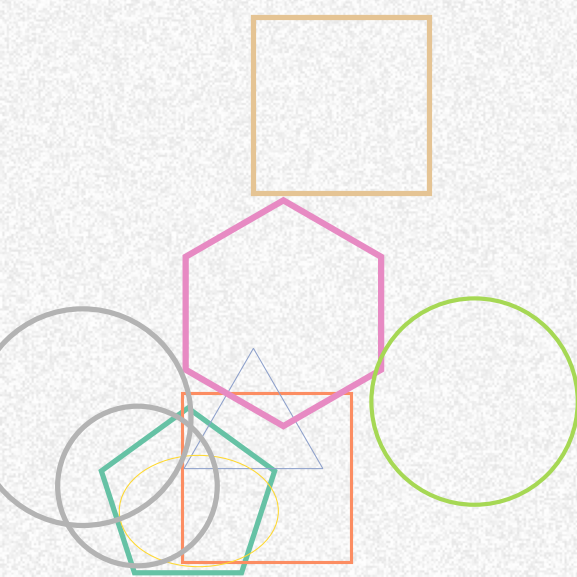[{"shape": "pentagon", "thickness": 2.5, "radius": 0.79, "center": [0.326, 0.135]}, {"shape": "square", "thickness": 1.5, "radius": 0.73, "center": [0.462, 0.172]}, {"shape": "triangle", "thickness": 0.5, "radius": 0.69, "center": [0.439, 0.257]}, {"shape": "hexagon", "thickness": 3, "radius": 0.98, "center": [0.491, 0.457]}, {"shape": "circle", "thickness": 2, "radius": 0.89, "center": [0.822, 0.304]}, {"shape": "oval", "thickness": 0.5, "radius": 0.69, "center": [0.344, 0.114]}, {"shape": "square", "thickness": 2.5, "radius": 0.76, "center": [0.591, 0.817]}, {"shape": "circle", "thickness": 2.5, "radius": 0.69, "center": [0.238, 0.158]}, {"shape": "circle", "thickness": 2.5, "radius": 0.94, "center": [0.143, 0.277]}]